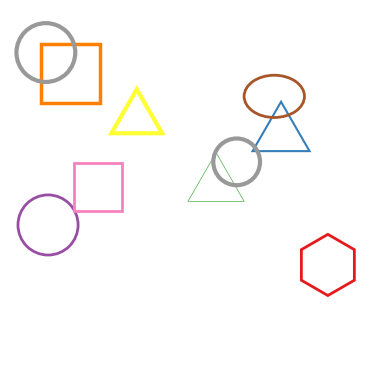[{"shape": "hexagon", "thickness": 2, "radius": 0.4, "center": [0.852, 0.312]}, {"shape": "triangle", "thickness": 1.5, "radius": 0.43, "center": [0.73, 0.65]}, {"shape": "triangle", "thickness": 0.5, "radius": 0.42, "center": [0.561, 0.519]}, {"shape": "circle", "thickness": 2, "radius": 0.39, "center": [0.125, 0.416]}, {"shape": "square", "thickness": 2.5, "radius": 0.38, "center": [0.182, 0.809]}, {"shape": "triangle", "thickness": 3, "radius": 0.38, "center": [0.355, 0.692]}, {"shape": "oval", "thickness": 2, "radius": 0.39, "center": [0.712, 0.75]}, {"shape": "square", "thickness": 2, "radius": 0.31, "center": [0.254, 0.515]}, {"shape": "circle", "thickness": 3, "radius": 0.38, "center": [0.119, 0.864]}, {"shape": "circle", "thickness": 3, "radius": 0.3, "center": [0.615, 0.58]}]